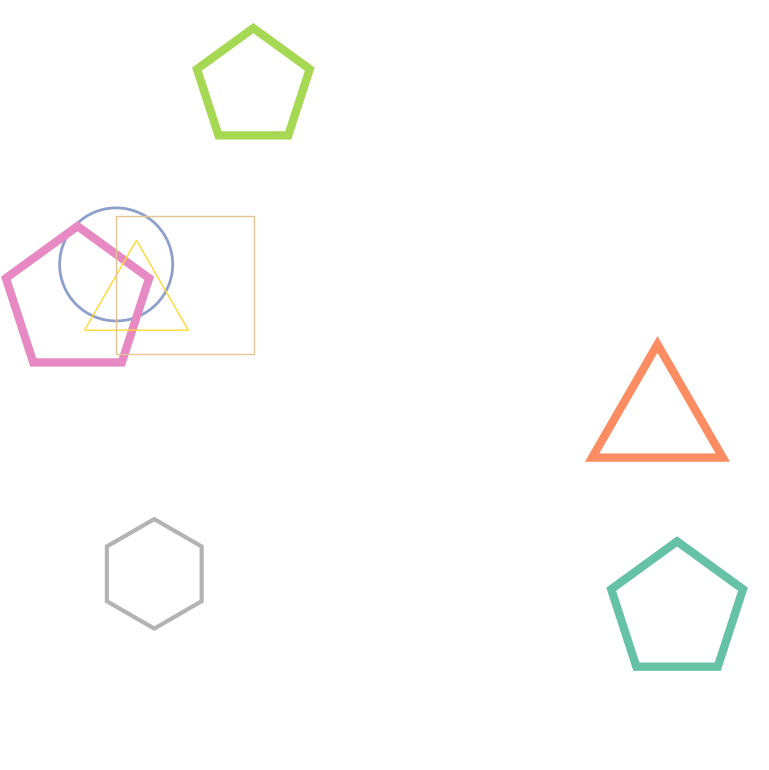[{"shape": "pentagon", "thickness": 3, "radius": 0.45, "center": [0.879, 0.207]}, {"shape": "triangle", "thickness": 3, "radius": 0.49, "center": [0.854, 0.455]}, {"shape": "circle", "thickness": 1, "radius": 0.37, "center": [0.151, 0.657]}, {"shape": "pentagon", "thickness": 3, "radius": 0.49, "center": [0.101, 0.608]}, {"shape": "pentagon", "thickness": 3, "radius": 0.39, "center": [0.329, 0.886]}, {"shape": "triangle", "thickness": 0.5, "radius": 0.39, "center": [0.177, 0.61]}, {"shape": "square", "thickness": 0.5, "radius": 0.45, "center": [0.241, 0.63]}, {"shape": "hexagon", "thickness": 1.5, "radius": 0.36, "center": [0.2, 0.255]}]